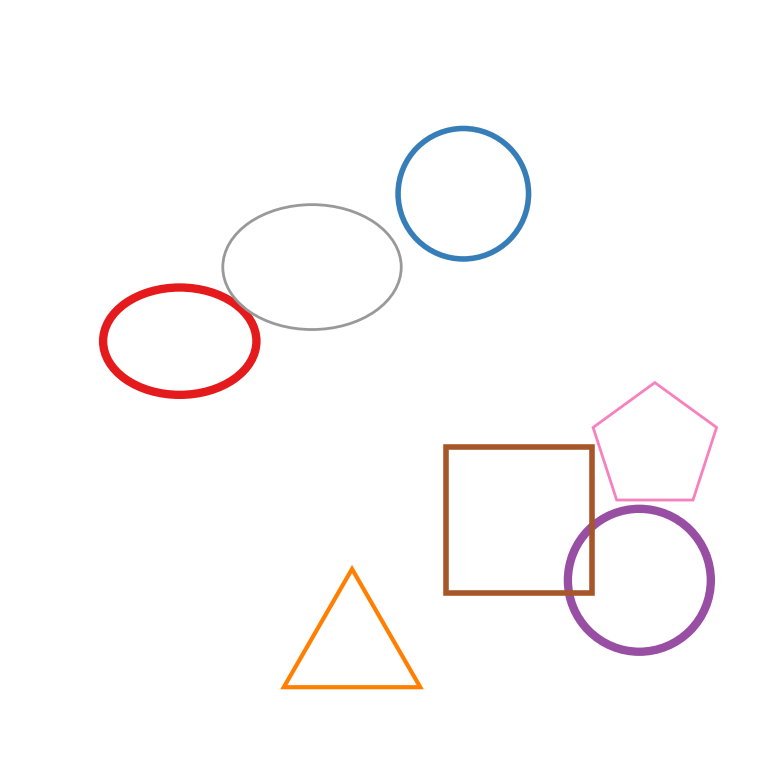[{"shape": "oval", "thickness": 3, "radius": 0.5, "center": [0.233, 0.557]}, {"shape": "circle", "thickness": 2, "radius": 0.42, "center": [0.602, 0.748]}, {"shape": "circle", "thickness": 3, "radius": 0.46, "center": [0.83, 0.246]}, {"shape": "triangle", "thickness": 1.5, "radius": 0.51, "center": [0.457, 0.159]}, {"shape": "square", "thickness": 2, "radius": 0.47, "center": [0.674, 0.324]}, {"shape": "pentagon", "thickness": 1, "radius": 0.42, "center": [0.85, 0.419]}, {"shape": "oval", "thickness": 1, "radius": 0.58, "center": [0.405, 0.653]}]